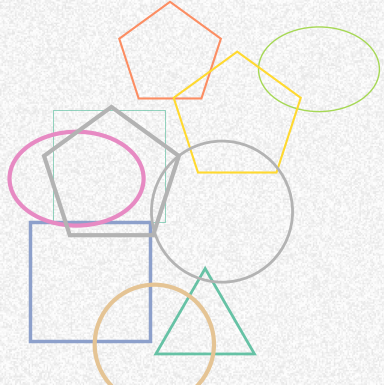[{"shape": "square", "thickness": 0.5, "radius": 0.73, "center": [0.283, 0.568]}, {"shape": "triangle", "thickness": 2, "radius": 0.74, "center": [0.533, 0.155]}, {"shape": "pentagon", "thickness": 1.5, "radius": 0.69, "center": [0.442, 0.857]}, {"shape": "square", "thickness": 2.5, "radius": 0.77, "center": [0.234, 0.269]}, {"shape": "oval", "thickness": 3, "radius": 0.87, "center": [0.199, 0.536]}, {"shape": "oval", "thickness": 1, "radius": 0.79, "center": [0.829, 0.82]}, {"shape": "pentagon", "thickness": 1.5, "radius": 0.87, "center": [0.616, 0.692]}, {"shape": "circle", "thickness": 3, "radius": 0.77, "center": [0.401, 0.106]}, {"shape": "circle", "thickness": 2, "radius": 0.92, "center": [0.577, 0.45]}, {"shape": "pentagon", "thickness": 3, "radius": 0.92, "center": [0.289, 0.538]}]